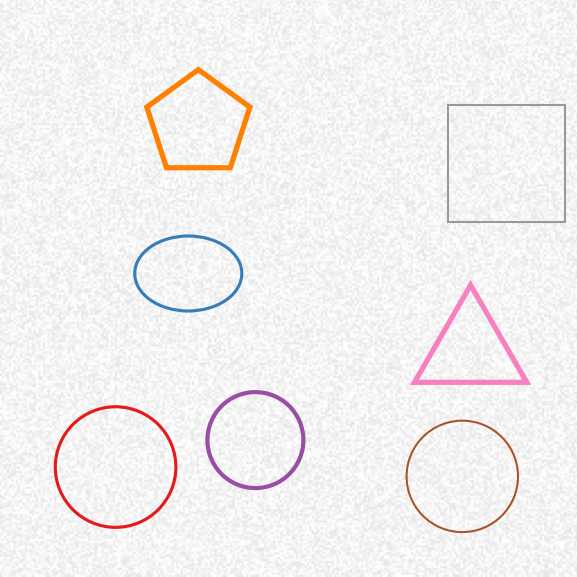[{"shape": "circle", "thickness": 1.5, "radius": 0.52, "center": [0.2, 0.19]}, {"shape": "oval", "thickness": 1.5, "radius": 0.46, "center": [0.326, 0.526]}, {"shape": "circle", "thickness": 2, "radius": 0.42, "center": [0.442, 0.237]}, {"shape": "pentagon", "thickness": 2.5, "radius": 0.47, "center": [0.344, 0.785]}, {"shape": "circle", "thickness": 1, "radius": 0.48, "center": [0.801, 0.174]}, {"shape": "triangle", "thickness": 2.5, "radius": 0.56, "center": [0.815, 0.393]}, {"shape": "square", "thickness": 1, "radius": 0.51, "center": [0.877, 0.716]}]